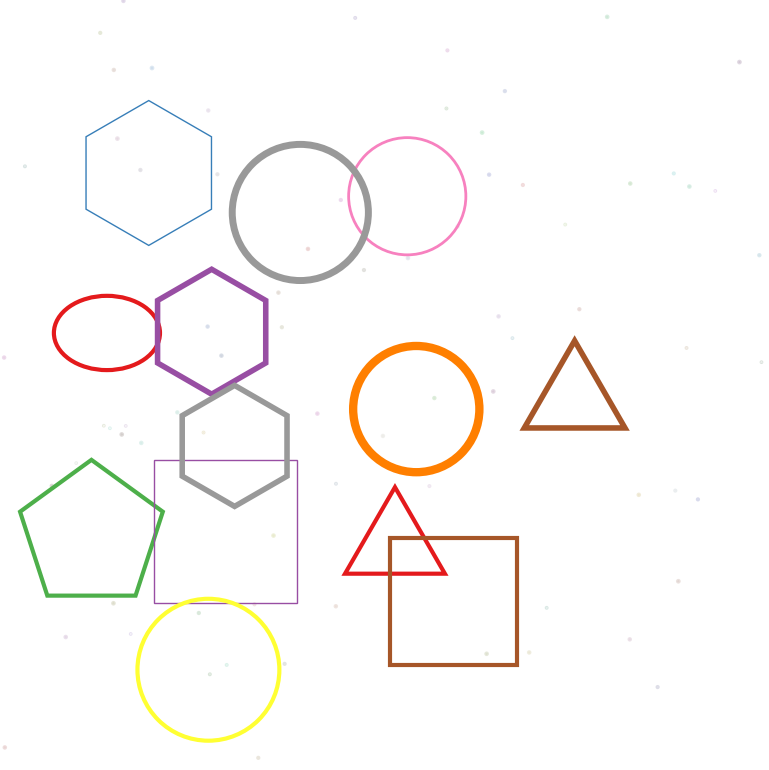[{"shape": "oval", "thickness": 1.5, "radius": 0.34, "center": [0.139, 0.568]}, {"shape": "triangle", "thickness": 1.5, "radius": 0.37, "center": [0.513, 0.292]}, {"shape": "hexagon", "thickness": 0.5, "radius": 0.47, "center": [0.193, 0.775]}, {"shape": "pentagon", "thickness": 1.5, "radius": 0.49, "center": [0.119, 0.305]}, {"shape": "hexagon", "thickness": 2, "radius": 0.41, "center": [0.275, 0.569]}, {"shape": "square", "thickness": 0.5, "radius": 0.46, "center": [0.293, 0.31]}, {"shape": "circle", "thickness": 3, "radius": 0.41, "center": [0.541, 0.469]}, {"shape": "circle", "thickness": 1.5, "radius": 0.46, "center": [0.271, 0.13]}, {"shape": "square", "thickness": 1.5, "radius": 0.41, "center": [0.589, 0.218]}, {"shape": "triangle", "thickness": 2, "radius": 0.38, "center": [0.746, 0.482]}, {"shape": "circle", "thickness": 1, "radius": 0.38, "center": [0.529, 0.745]}, {"shape": "hexagon", "thickness": 2, "radius": 0.39, "center": [0.305, 0.421]}, {"shape": "circle", "thickness": 2.5, "radius": 0.44, "center": [0.39, 0.724]}]